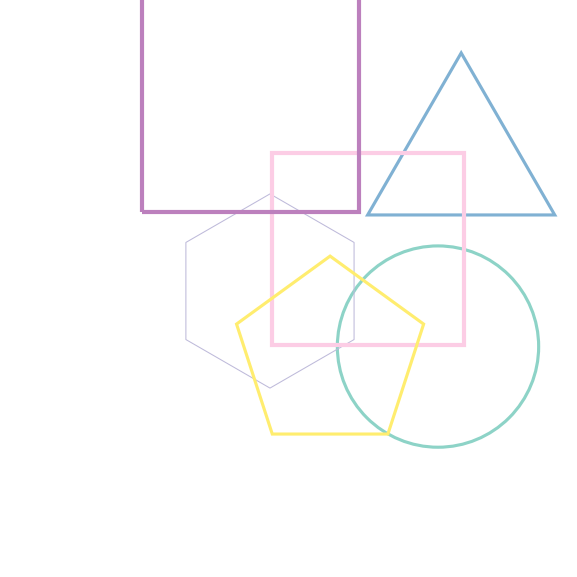[{"shape": "circle", "thickness": 1.5, "radius": 0.87, "center": [0.758, 0.399]}, {"shape": "hexagon", "thickness": 0.5, "radius": 0.84, "center": [0.467, 0.495]}, {"shape": "triangle", "thickness": 1.5, "radius": 0.94, "center": [0.799, 0.72]}, {"shape": "square", "thickness": 2, "radius": 0.83, "center": [0.637, 0.568]}, {"shape": "square", "thickness": 2, "radius": 0.94, "center": [0.433, 0.82]}, {"shape": "pentagon", "thickness": 1.5, "radius": 0.85, "center": [0.572, 0.385]}]